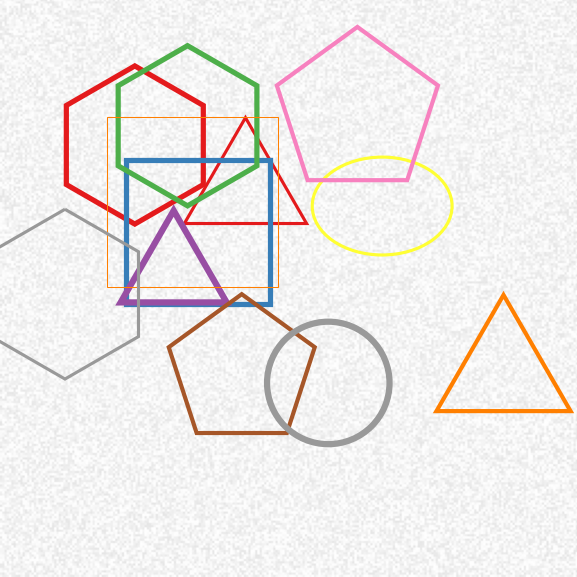[{"shape": "hexagon", "thickness": 2.5, "radius": 0.68, "center": [0.233, 0.748]}, {"shape": "triangle", "thickness": 1.5, "radius": 0.61, "center": [0.425, 0.673]}, {"shape": "square", "thickness": 2.5, "radius": 0.62, "center": [0.344, 0.598]}, {"shape": "hexagon", "thickness": 2.5, "radius": 0.69, "center": [0.325, 0.781]}, {"shape": "triangle", "thickness": 3, "radius": 0.53, "center": [0.301, 0.528]}, {"shape": "square", "thickness": 0.5, "radius": 0.74, "center": [0.333, 0.65]}, {"shape": "triangle", "thickness": 2, "radius": 0.67, "center": [0.872, 0.354]}, {"shape": "oval", "thickness": 1.5, "radius": 0.61, "center": [0.662, 0.642]}, {"shape": "pentagon", "thickness": 2, "radius": 0.66, "center": [0.419, 0.357]}, {"shape": "pentagon", "thickness": 2, "radius": 0.73, "center": [0.619, 0.806]}, {"shape": "hexagon", "thickness": 1.5, "radius": 0.73, "center": [0.113, 0.49]}, {"shape": "circle", "thickness": 3, "radius": 0.53, "center": [0.568, 0.336]}]